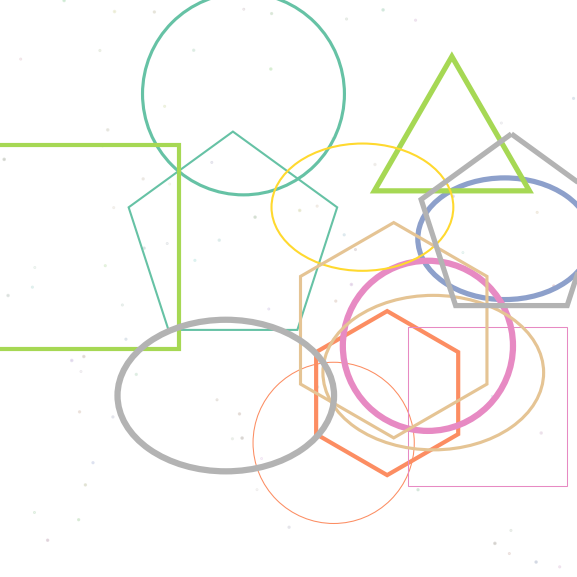[{"shape": "circle", "thickness": 1.5, "radius": 0.87, "center": [0.422, 0.837]}, {"shape": "pentagon", "thickness": 1, "radius": 0.95, "center": [0.403, 0.581]}, {"shape": "hexagon", "thickness": 2, "radius": 0.71, "center": [0.67, 0.318]}, {"shape": "circle", "thickness": 0.5, "radius": 0.7, "center": [0.578, 0.232]}, {"shape": "oval", "thickness": 2.5, "radius": 0.75, "center": [0.874, 0.586]}, {"shape": "square", "thickness": 0.5, "radius": 0.69, "center": [0.844, 0.296]}, {"shape": "circle", "thickness": 3, "radius": 0.74, "center": [0.741, 0.4]}, {"shape": "triangle", "thickness": 2.5, "radius": 0.78, "center": [0.782, 0.746]}, {"shape": "square", "thickness": 2, "radius": 0.88, "center": [0.134, 0.572]}, {"shape": "oval", "thickness": 1, "radius": 0.79, "center": [0.628, 0.64]}, {"shape": "oval", "thickness": 1.5, "radius": 0.96, "center": [0.75, 0.354]}, {"shape": "hexagon", "thickness": 1.5, "radius": 0.93, "center": [0.682, 0.427]}, {"shape": "pentagon", "thickness": 2.5, "radius": 0.82, "center": [0.886, 0.603]}, {"shape": "oval", "thickness": 3, "radius": 0.94, "center": [0.391, 0.314]}]